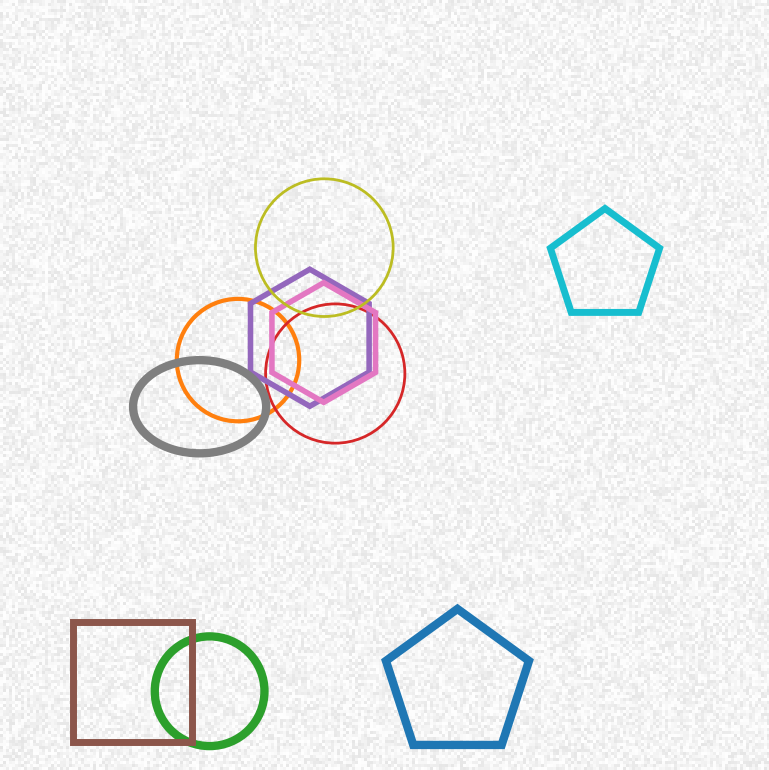[{"shape": "pentagon", "thickness": 3, "radius": 0.49, "center": [0.594, 0.112]}, {"shape": "circle", "thickness": 1.5, "radius": 0.4, "center": [0.309, 0.532]}, {"shape": "circle", "thickness": 3, "radius": 0.36, "center": [0.272, 0.102]}, {"shape": "circle", "thickness": 1, "radius": 0.45, "center": [0.435, 0.515]}, {"shape": "hexagon", "thickness": 2, "radius": 0.44, "center": [0.402, 0.561]}, {"shape": "square", "thickness": 2.5, "radius": 0.39, "center": [0.172, 0.114]}, {"shape": "hexagon", "thickness": 2, "radius": 0.39, "center": [0.42, 0.555]}, {"shape": "oval", "thickness": 3, "radius": 0.43, "center": [0.259, 0.472]}, {"shape": "circle", "thickness": 1, "radius": 0.45, "center": [0.421, 0.678]}, {"shape": "pentagon", "thickness": 2.5, "radius": 0.37, "center": [0.786, 0.655]}]